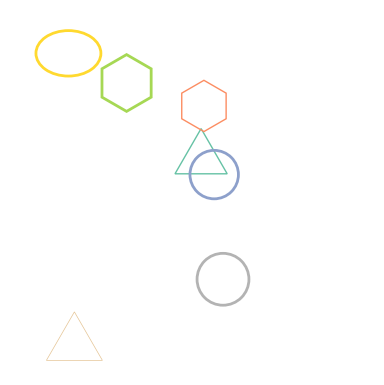[{"shape": "triangle", "thickness": 1, "radius": 0.39, "center": [0.522, 0.588]}, {"shape": "hexagon", "thickness": 1, "radius": 0.33, "center": [0.53, 0.725]}, {"shape": "circle", "thickness": 2, "radius": 0.31, "center": [0.556, 0.547]}, {"shape": "hexagon", "thickness": 2, "radius": 0.37, "center": [0.329, 0.784]}, {"shape": "oval", "thickness": 2, "radius": 0.42, "center": [0.178, 0.861]}, {"shape": "triangle", "thickness": 0.5, "radius": 0.42, "center": [0.193, 0.106]}, {"shape": "circle", "thickness": 2, "radius": 0.34, "center": [0.579, 0.275]}]